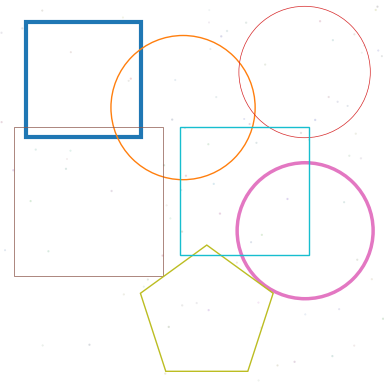[{"shape": "square", "thickness": 3, "radius": 0.75, "center": [0.218, 0.794]}, {"shape": "circle", "thickness": 1, "radius": 0.94, "center": [0.475, 0.721]}, {"shape": "circle", "thickness": 0.5, "radius": 0.85, "center": [0.791, 0.813]}, {"shape": "square", "thickness": 0.5, "radius": 0.97, "center": [0.23, 0.477]}, {"shape": "circle", "thickness": 2.5, "radius": 0.88, "center": [0.793, 0.401]}, {"shape": "pentagon", "thickness": 1, "radius": 0.91, "center": [0.537, 0.182]}, {"shape": "square", "thickness": 1, "radius": 0.84, "center": [0.635, 0.504]}]